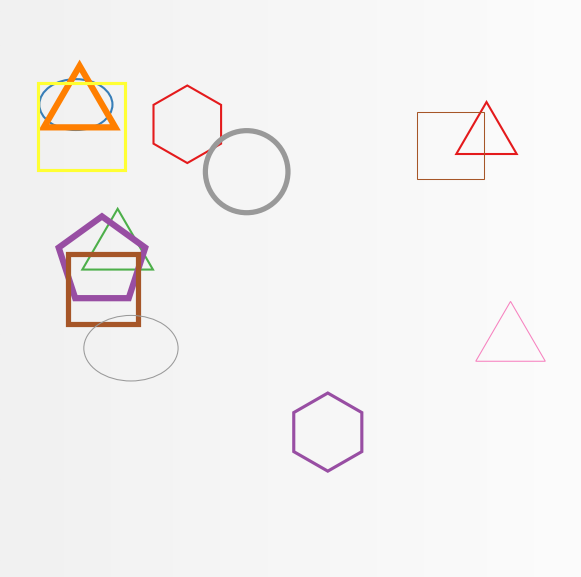[{"shape": "hexagon", "thickness": 1, "radius": 0.34, "center": [0.322, 0.784]}, {"shape": "triangle", "thickness": 1, "radius": 0.3, "center": [0.837, 0.762]}, {"shape": "oval", "thickness": 1, "radius": 0.31, "center": [0.131, 0.818]}, {"shape": "triangle", "thickness": 1, "radius": 0.35, "center": [0.202, 0.567]}, {"shape": "pentagon", "thickness": 3, "radius": 0.39, "center": [0.175, 0.546]}, {"shape": "hexagon", "thickness": 1.5, "radius": 0.34, "center": [0.564, 0.251]}, {"shape": "triangle", "thickness": 3, "radius": 0.35, "center": [0.137, 0.814]}, {"shape": "square", "thickness": 1.5, "radius": 0.38, "center": [0.14, 0.78]}, {"shape": "square", "thickness": 2.5, "radius": 0.3, "center": [0.177, 0.499]}, {"shape": "square", "thickness": 0.5, "radius": 0.29, "center": [0.775, 0.747]}, {"shape": "triangle", "thickness": 0.5, "radius": 0.35, "center": [0.878, 0.408]}, {"shape": "oval", "thickness": 0.5, "radius": 0.41, "center": [0.225, 0.396]}, {"shape": "circle", "thickness": 2.5, "radius": 0.36, "center": [0.424, 0.702]}]